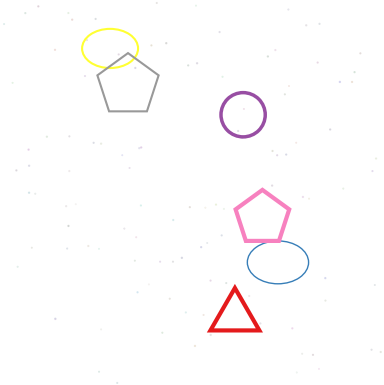[{"shape": "triangle", "thickness": 3, "radius": 0.37, "center": [0.61, 0.178]}, {"shape": "oval", "thickness": 1, "radius": 0.4, "center": [0.722, 0.319]}, {"shape": "circle", "thickness": 2.5, "radius": 0.29, "center": [0.631, 0.702]}, {"shape": "oval", "thickness": 1.5, "radius": 0.36, "center": [0.286, 0.874]}, {"shape": "pentagon", "thickness": 3, "radius": 0.37, "center": [0.682, 0.434]}, {"shape": "pentagon", "thickness": 1.5, "radius": 0.42, "center": [0.332, 0.778]}]